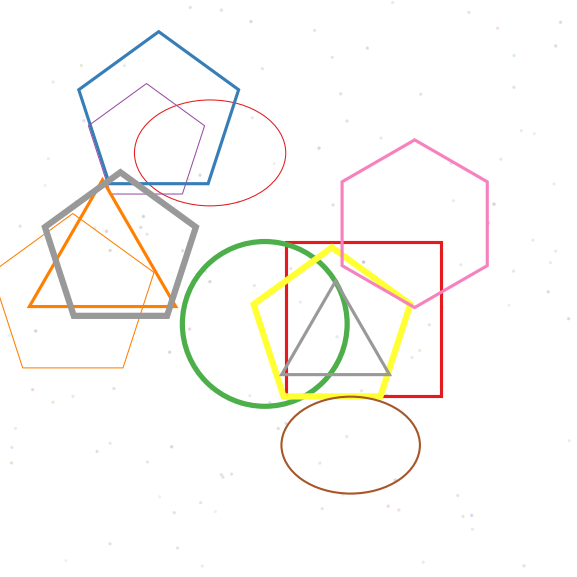[{"shape": "square", "thickness": 1.5, "radius": 0.67, "center": [0.629, 0.447]}, {"shape": "oval", "thickness": 0.5, "radius": 0.65, "center": [0.364, 0.734]}, {"shape": "pentagon", "thickness": 1.5, "radius": 0.73, "center": [0.275, 0.799]}, {"shape": "circle", "thickness": 2.5, "radius": 0.71, "center": [0.458, 0.438]}, {"shape": "pentagon", "thickness": 0.5, "radius": 0.53, "center": [0.254, 0.749]}, {"shape": "triangle", "thickness": 1.5, "radius": 0.73, "center": [0.178, 0.541]}, {"shape": "pentagon", "thickness": 0.5, "radius": 0.74, "center": [0.126, 0.482]}, {"shape": "pentagon", "thickness": 3, "radius": 0.71, "center": [0.575, 0.428]}, {"shape": "oval", "thickness": 1, "radius": 0.6, "center": [0.607, 0.228]}, {"shape": "hexagon", "thickness": 1.5, "radius": 0.73, "center": [0.718, 0.612]}, {"shape": "triangle", "thickness": 1.5, "radius": 0.54, "center": [0.581, 0.404]}, {"shape": "pentagon", "thickness": 3, "radius": 0.69, "center": [0.208, 0.563]}]